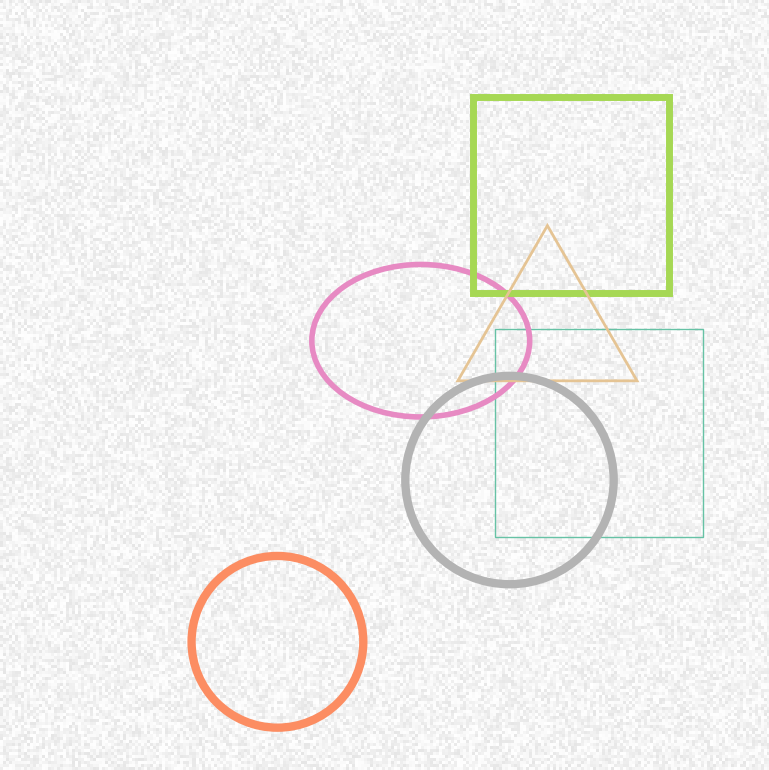[{"shape": "square", "thickness": 0.5, "radius": 0.68, "center": [0.777, 0.438]}, {"shape": "circle", "thickness": 3, "radius": 0.56, "center": [0.36, 0.166]}, {"shape": "oval", "thickness": 2, "radius": 0.71, "center": [0.546, 0.558]}, {"shape": "square", "thickness": 2.5, "radius": 0.64, "center": [0.741, 0.747]}, {"shape": "triangle", "thickness": 1, "radius": 0.67, "center": [0.711, 0.573]}, {"shape": "circle", "thickness": 3, "radius": 0.68, "center": [0.662, 0.377]}]